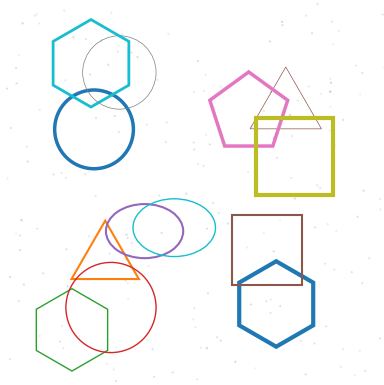[{"shape": "hexagon", "thickness": 3, "radius": 0.55, "center": [0.717, 0.21]}, {"shape": "circle", "thickness": 2.5, "radius": 0.51, "center": [0.244, 0.664]}, {"shape": "triangle", "thickness": 1.5, "radius": 0.5, "center": [0.273, 0.326]}, {"shape": "hexagon", "thickness": 1, "radius": 0.53, "center": [0.187, 0.143]}, {"shape": "circle", "thickness": 1, "radius": 0.59, "center": [0.288, 0.201]}, {"shape": "oval", "thickness": 1.5, "radius": 0.5, "center": [0.376, 0.4]}, {"shape": "square", "thickness": 1.5, "radius": 0.45, "center": [0.694, 0.351]}, {"shape": "triangle", "thickness": 0.5, "radius": 0.54, "center": [0.742, 0.719]}, {"shape": "pentagon", "thickness": 2.5, "radius": 0.53, "center": [0.646, 0.707]}, {"shape": "circle", "thickness": 0.5, "radius": 0.48, "center": [0.31, 0.812]}, {"shape": "square", "thickness": 3, "radius": 0.5, "center": [0.765, 0.594]}, {"shape": "oval", "thickness": 1, "radius": 0.54, "center": [0.453, 0.409]}, {"shape": "hexagon", "thickness": 2, "radius": 0.57, "center": [0.236, 0.836]}]